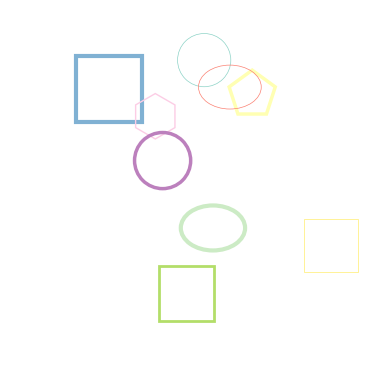[{"shape": "circle", "thickness": 0.5, "radius": 0.35, "center": [0.53, 0.844]}, {"shape": "pentagon", "thickness": 2.5, "radius": 0.31, "center": [0.655, 0.755]}, {"shape": "oval", "thickness": 0.5, "radius": 0.41, "center": [0.597, 0.774]}, {"shape": "square", "thickness": 3, "radius": 0.43, "center": [0.282, 0.769]}, {"shape": "square", "thickness": 2, "radius": 0.36, "center": [0.485, 0.239]}, {"shape": "hexagon", "thickness": 1, "radius": 0.29, "center": [0.403, 0.698]}, {"shape": "circle", "thickness": 2.5, "radius": 0.36, "center": [0.422, 0.583]}, {"shape": "oval", "thickness": 3, "radius": 0.42, "center": [0.553, 0.408]}, {"shape": "square", "thickness": 0.5, "radius": 0.35, "center": [0.86, 0.362]}]